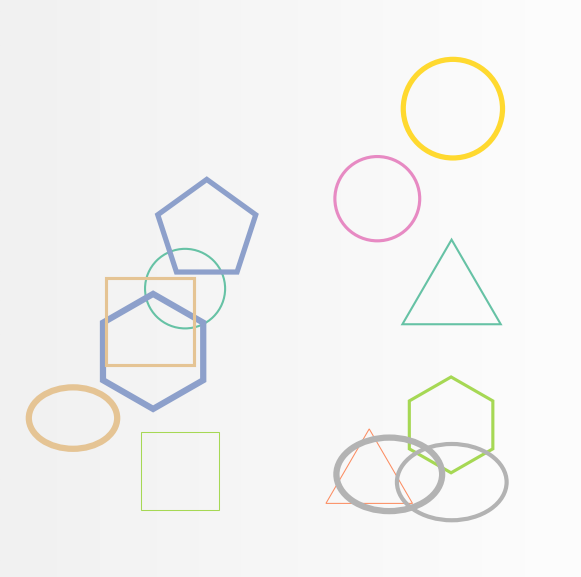[{"shape": "triangle", "thickness": 1, "radius": 0.49, "center": [0.777, 0.487]}, {"shape": "circle", "thickness": 1, "radius": 0.34, "center": [0.318, 0.499]}, {"shape": "triangle", "thickness": 0.5, "radius": 0.43, "center": [0.635, 0.17]}, {"shape": "hexagon", "thickness": 3, "radius": 0.5, "center": [0.263, 0.391]}, {"shape": "pentagon", "thickness": 2.5, "radius": 0.44, "center": [0.356, 0.6]}, {"shape": "circle", "thickness": 1.5, "radius": 0.36, "center": [0.649, 0.655]}, {"shape": "hexagon", "thickness": 1.5, "radius": 0.41, "center": [0.776, 0.263]}, {"shape": "square", "thickness": 0.5, "radius": 0.34, "center": [0.31, 0.184]}, {"shape": "circle", "thickness": 2.5, "radius": 0.43, "center": [0.779, 0.811]}, {"shape": "oval", "thickness": 3, "radius": 0.38, "center": [0.126, 0.275]}, {"shape": "square", "thickness": 1.5, "radius": 0.38, "center": [0.258, 0.442]}, {"shape": "oval", "thickness": 2, "radius": 0.47, "center": [0.777, 0.164]}, {"shape": "oval", "thickness": 3, "radius": 0.45, "center": [0.67, 0.178]}]